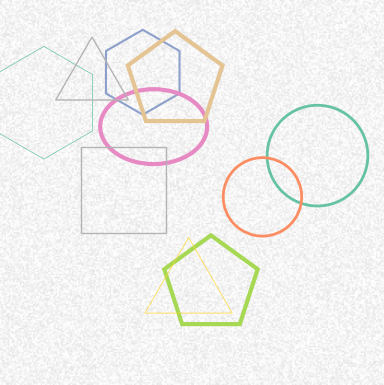[{"shape": "circle", "thickness": 2, "radius": 0.65, "center": [0.825, 0.596]}, {"shape": "hexagon", "thickness": 0.5, "radius": 0.73, "center": [0.114, 0.733]}, {"shape": "circle", "thickness": 2, "radius": 0.51, "center": [0.682, 0.489]}, {"shape": "hexagon", "thickness": 1.5, "radius": 0.55, "center": [0.371, 0.812]}, {"shape": "oval", "thickness": 3, "radius": 0.69, "center": [0.399, 0.671]}, {"shape": "pentagon", "thickness": 3, "radius": 0.64, "center": [0.548, 0.261]}, {"shape": "triangle", "thickness": 0.5, "radius": 0.65, "center": [0.49, 0.252]}, {"shape": "pentagon", "thickness": 3, "radius": 0.65, "center": [0.455, 0.79]}, {"shape": "triangle", "thickness": 1, "radius": 0.55, "center": [0.239, 0.795]}, {"shape": "square", "thickness": 1, "radius": 0.56, "center": [0.321, 0.507]}]